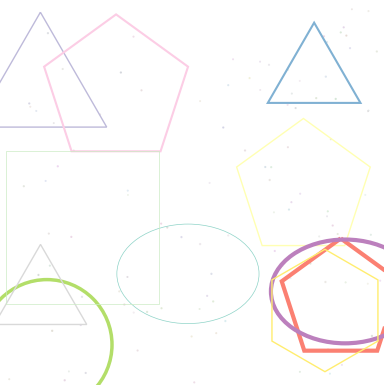[{"shape": "oval", "thickness": 0.5, "radius": 0.92, "center": [0.488, 0.289]}, {"shape": "pentagon", "thickness": 1, "radius": 0.91, "center": [0.788, 0.51]}, {"shape": "triangle", "thickness": 1, "radius": 0.99, "center": [0.105, 0.769]}, {"shape": "pentagon", "thickness": 3, "radius": 0.81, "center": [0.885, 0.22]}, {"shape": "triangle", "thickness": 1.5, "radius": 0.69, "center": [0.816, 0.802]}, {"shape": "circle", "thickness": 2.5, "radius": 0.85, "center": [0.122, 0.105]}, {"shape": "pentagon", "thickness": 1.5, "radius": 0.98, "center": [0.301, 0.766]}, {"shape": "triangle", "thickness": 1, "radius": 0.69, "center": [0.105, 0.227]}, {"shape": "oval", "thickness": 3, "radius": 0.96, "center": [0.896, 0.243]}, {"shape": "square", "thickness": 0.5, "radius": 0.99, "center": [0.215, 0.41]}, {"shape": "hexagon", "thickness": 1, "radius": 0.79, "center": [0.844, 0.194]}]